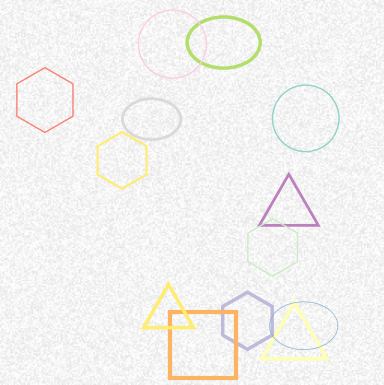[{"shape": "circle", "thickness": 1, "radius": 0.43, "center": [0.794, 0.693]}, {"shape": "triangle", "thickness": 2.5, "radius": 0.49, "center": [0.764, 0.117]}, {"shape": "hexagon", "thickness": 2.5, "radius": 0.37, "center": [0.643, 0.167]}, {"shape": "hexagon", "thickness": 1, "radius": 0.42, "center": [0.117, 0.74]}, {"shape": "oval", "thickness": 0.5, "radius": 0.44, "center": [0.789, 0.154]}, {"shape": "square", "thickness": 3, "radius": 0.43, "center": [0.527, 0.103]}, {"shape": "oval", "thickness": 2.5, "radius": 0.47, "center": [0.581, 0.889]}, {"shape": "circle", "thickness": 1, "radius": 0.44, "center": [0.448, 0.885]}, {"shape": "oval", "thickness": 2, "radius": 0.38, "center": [0.394, 0.691]}, {"shape": "triangle", "thickness": 2, "radius": 0.44, "center": [0.75, 0.459]}, {"shape": "hexagon", "thickness": 1, "radius": 0.37, "center": [0.708, 0.357]}, {"shape": "hexagon", "thickness": 1.5, "radius": 0.37, "center": [0.317, 0.584]}, {"shape": "triangle", "thickness": 2.5, "radius": 0.37, "center": [0.438, 0.186]}]